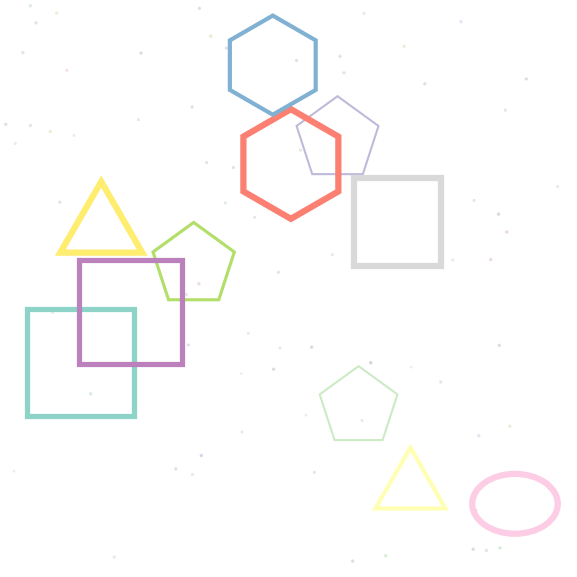[{"shape": "square", "thickness": 2.5, "radius": 0.46, "center": [0.14, 0.372]}, {"shape": "triangle", "thickness": 2, "radius": 0.35, "center": [0.711, 0.154]}, {"shape": "pentagon", "thickness": 1, "radius": 0.37, "center": [0.584, 0.758]}, {"shape": "hexagon", "thickness": 3, "radius": 0.47, "center": [0.504, 0.715]}, {"shape": "hexagon", "thickness": 2, "radius": 0.43, "center": [0.472, 0.886]}, {"shape": "pentagon", "thickness": 1.5, "radius": 0.37, "center": [0.335, 0.54]}, {"shape": "oval", "thickness": 3, "radius": 0.37, "center": [0.892, 0.127]}, {"shape": "square", "thickness": 3, "radius": 0.38, "center": [0.688, 0.615]}, {"shape": "square", "thickness": 2.5, "radius": 0.45, "center": [0.226, 0.459]}, {"shape": "pentagon", "thickness": 1, "radius": 0.35, "center": [0.621, 0.294]}, {"shape": "triangle", "thickness": 3, "radius": 0.41, "center": [0.175, 0.603]}]